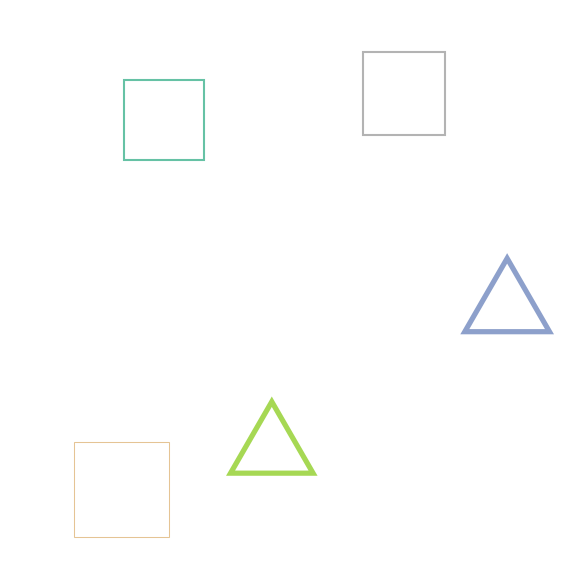[{"shape": "square", "thickness": 1, "radius": 0.35, "center": [0.284, 0.791]}, {"shape": "triangle", "thickness": 2.5, "radius": 0.42, "center": [0.878, 0.467]}, {"shape": "triangle", "thickness": 2.5, "radius": 0.41, "center": [0.471, 0.221]}, {"shape": "square", "thickness": 0.5, "radius": 0.41, "center": [0.211, 0.151]}, {"shape": "square", "thickness": 1, "radius": 0.36, "center": [0.7, 0.837]}]